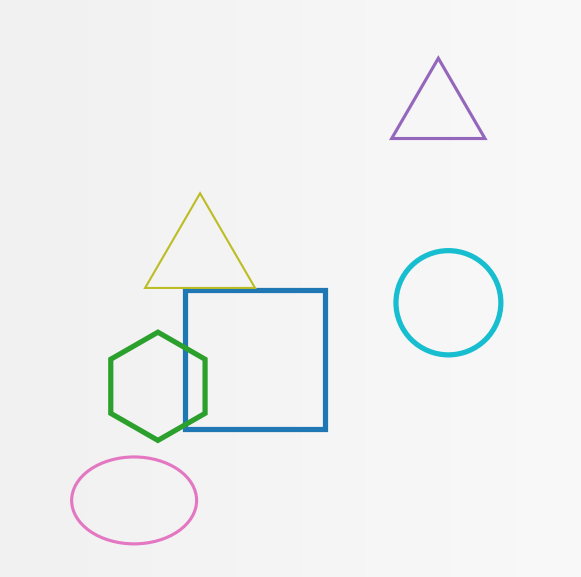[{"shape": "square", "thickness": 2.5, "radius": 0.6, "center": [0.439, 0.377]}, {"shape": "hexagon", "thickness": 2.5, "radius": 0.47, "center": [0.272, 0.33]}, {"shape": "triangle", "thickness": 1.5, "radius": 0.46, "center": [0.754, 0.806]}, {"shape": "oval", "thickness": 1.5, "radius": 0.54, "center": [0.231, 0.133]}, {"shape": "triangle", "thickness": 1, "radius": 0.55, "center": [0.344, 0.555]}, {"shape": "circle", "thickness": 2.5, "radius": 0.45, "center": [0.771, 0.475]}]